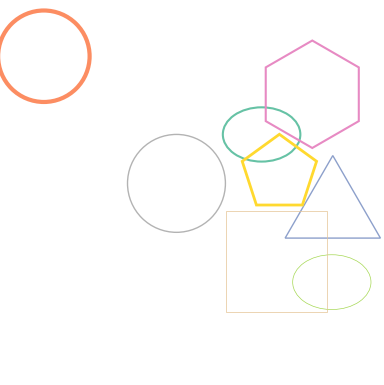[{"shape": "oval", "thickness": 1.5, "radius": 0.5, "center": [0.679, 0.651]}, {"shape": "circle", "thickness": 3, "radius": 0.59, "center": [0.114, 0.854]}, {"shape": "triangle", "thickness": 1, "radius": 0.71, "center": [0.864, 0.453]}, {"shape": "hexagon", "thickness": 1.5, "radius": 0.7, "center": [0.811, 0.755]}, {"shape": "oval", "thickness": 0.5, "radius": 0.51, "center": [0.862, 0.267]}, {"shape": "pentagon", "thickness": 2, "radius": 0.51, "center": [0.726, 0.55]}, {"shape": "square", "thickness": 0.5, "radius": 0.65, "center": [0.718, 0.321]}, {"shape": "circle", "thickness": 1, "radius": 0.64, "center": [0.458, 0.524]}]